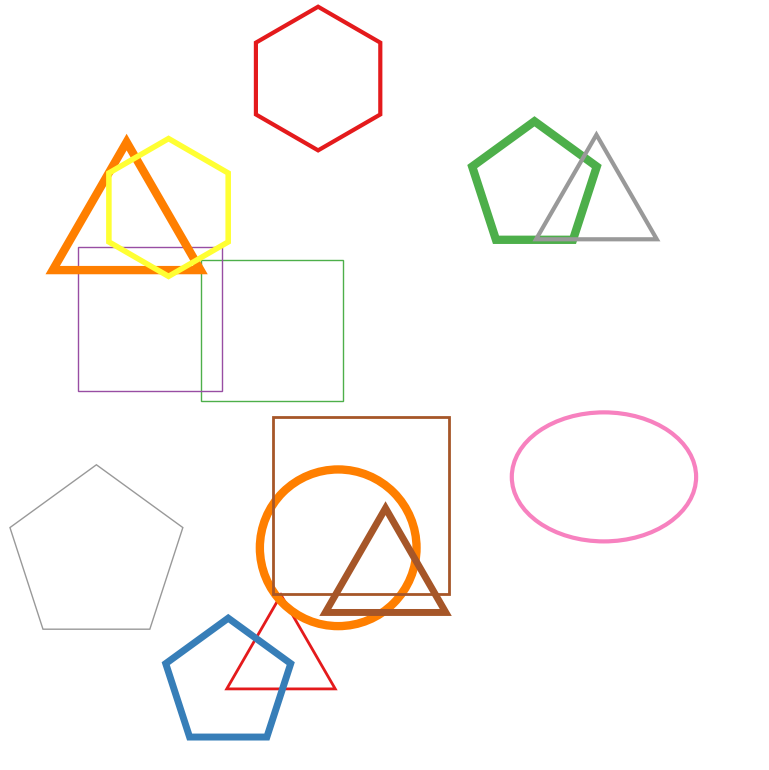[{"shape": "hexagon", "thickness": 1.5, "radius": 0.47, "center": [0.413, 0.898]}, {"shape": "triangle", "thickness": 1, "radius": 0.41, "center": [0.365, 0.146]}, {"shape": "pentagon", "thickness": 2.5, "radius": 0.43, "center": [0.296, 0.112]}, {"shape": "square", "thickness": 0.5, "radius": 0.46, "center": [0.353, 0.571]}, {"shape": "pentagon", "thickness": 3, "radius": 0.43, "center": [0.694, 0.757]}, {"shape": "square", "thickness": 0.5, "radius": 0.47, "center": [0.195, 0.586]}, {"shape": "circle", "thickness": 3, "radius": 0.51, "center": [0.439, 0.289]}, {"shape": "triangle", "thickness": 3, "radius": 0.55, "center": [0.164, 0.705]}, {"shape": "hexagon", "thickness": 2, "radius": 0.45, "center": [0.219, 0.731]}, {"shape": "triangle", "thickness": 2.5, "radius": 0.45, "center": [0.501, 0.25]}, {"shape": "square", "thickness": 1, "radius": 0.57, "center": [0.469, 0.343]}, {"shape": "oval", "thickness": 1.5, "radius": 0.6, "center": [0.784, 0.381]}, {"shape": "pentagon", "thickness": 0.5, "radius": 0.59, "center": [0.125, 0.278]}, {"shape": "triangle", "thickness": 1.5, "radius": 0.45, "center": [0.775, 0.735]}]